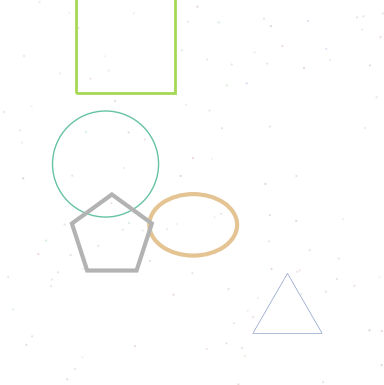[{"shape": "circle", "thickness": 1, "radius": 0.69, "center": [0.274, 0.574]}, {"shape": "triangle", "thickness": 0.5, "radius": 0.52, "center": [0.747, 0.186]}, {"shape": "square", "thickness": 2, "radius": 0.64, "center": [0.326, 0.888]}, {"shape": "oval", "thickness": 3, "radius": 0.57, "center": [0.502, 0.416]}, {"shape": "pentagon", "thickness": 3, "radius": 0.55, "center": [0.291, 0.386]}]